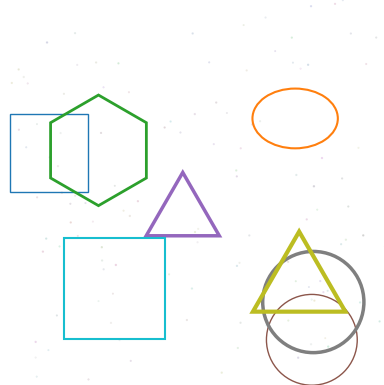[{"shape": "square", "thickness": 1, "radius": 0.51, "center": [0.127, 0.602]}, {"shape": "oval", "thickness": 1.5, "radius": 0.55, "center": [0.767, 0.692]}, {"shape": "hexagon", "thickness": 2, "radius": 0.72, "center": [0.256, 0.609]}, {"shape": "triangle", "thickness": 2.5, "radius": 0.55, "center": [0.475, 0.442]}, {"shape": "circle", "thickness": 1, "radius": 0.59, "center": [0.81, 0.117]}, {"shape": "circle", "thickness": 2.5, "radius": 0.66, "center": [0.814, 0.215]}, {"shape": "triangle", "thickness": 3, "radius": 0.69, "center": [0.777, 0.26]}, {"shape": "square", "thickness": 1.5, "radius": 0.66, "center": [0.297, 0.251]}]